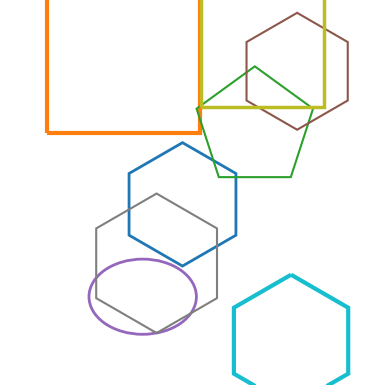[{"shape": "hexagon", "thickness": 2, "radius": 0.8, "center": [0.474, 0.469]}, {"shape": "square", "thickness": 3, "radius": 1.0, "center": [0.321, 0.854]}, {"shape": "pentagon", "thickness": 1.5, "radius": 0.8, "center": [0.662, 0.669]}, {"shape": "oval", "thickness": 2, "radius": 0.7, "center": [0.371, 0.229]}, {"shape": "hexagon", "thickness": 1.5, "radius": 0.76, "center": [0.772, 0.815]}, {"shape": "hexagon", "thickness": 1.5, "radius": 0.91, "center": [0.407, 0.316]}, {"shape": "square", "thickness": 2.5, "radius": 0.8, "center": [0.682, 0.882]}, {"shape": "hexagon", "thickness": 3, "radius": 0.86, "center": [0.756, 0.115]}]